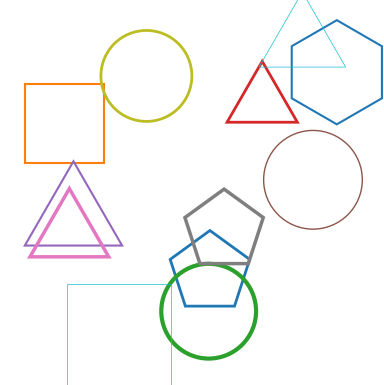[{"shape": "pentagon", "thickness": 2, "radius": 0.54, "center": [0.545, 0.293]}, {"shape": "hexagon", "thickness": 1.5, "radius": 0.68, "center": [0.875, 0.812]}, {"shape": "square", "thickness": 1.5, "radius": 0.51, "center": [0.168, 0.68]}, {"shape": "circle", "thickness": 3, "radius": 0.62, "center": [0.542, 0.192]}, {"shape": "triangle", "thickness": 2, "radius": 0.53, "center": [0.681, 0.735]}, {"shape": "triangle", "thickness": 1.5, "radius": 0.73, "center": [0.191, 0.435]}, {"shape": "circle", "thickness": 1, "radius": 0.64, "center": [0.813, 0.533]}, {"shape": "triangle", "thickness": 2.5, "radius": 0.59, "center": [0.18, 0.392]}, {"shape": "pentagon", "thickness": 2.5, "radius": 0.53, "center": [0.582, 0.402]}, {"shape": "circle", "thickness": 2, "radius": 0.59, "center": [0.38, 0.803]}, {"shape": "triangle", "thickness": 0.5, "radius": 0.65, "center": [0.785, 0.891]}, {"shape": "square", "thickness": 0.5, "radius": 0.68, "center": [0.309, 0.128]}]